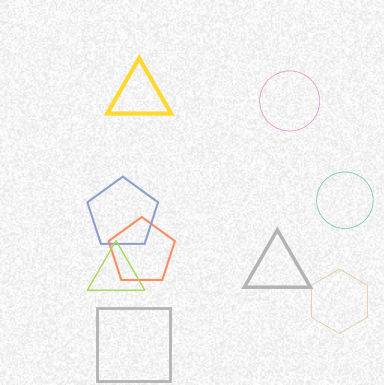[{"shape": "circle", "thickness": 0.5, "radius": 0.37, "center": [0.896, 0.48]}, {"shape": "pentagon", "thickness": 1.5, "radius": 0.45, "center": [0.368, 0.346]}, {"shape": "pentagon", "thickness": 1.5, "radius": 0.48, "center": [0.319, 0.445]}, {"shape": "circle", "thickness": 0.5, "radius": 0.39, "center": [0.752, 0.738]}, {"shape": "triangle", "thickness": 1, "radius": 0.43, "center": [0.301, 0.289]}, {"shape": "triangle", "thickness": 3, "radius": 0.48, "center": [0.361, 0.753]}, {"shape": "hexagon", "thickness": 0.5, "radius": 0.42, "center": [0.882, 0.217]}, {"shape": "triangle", "thickness": 2.5, "radius": 0.5, "center": [0.72, 0.304]}, {"shape": "square", "thickness": 2, "radius": 0.47, "center": [0.347, 0.106]}]